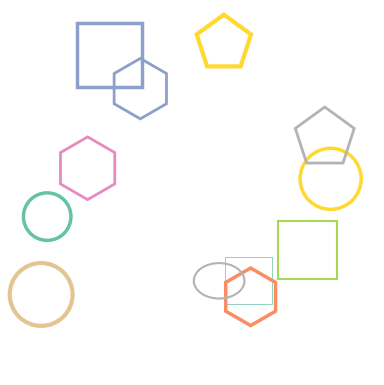[{"shape": "circle", "thickness": 2.5, "radius": 0.31, "center": [0.123, 0.437]}, {"shape": "square", "thickness": 0.5, "radius": 0.31, "center": [0.646, 0.271]}, {"shape": "hexagon", "thickness": 2.5, "radius": 0.37, "center": [0.651, 0.229]}, {"shape": "square", "thickness": 2.5, "radius": 0.42, "center": [0.285, 0.857]}, {"shape": "hexagon", "thickness": 2, "radius": 0.39, "center": [0.364, 0.77]}, {"shape": "hexagon", "thickness": 2, "radius": 0.41, "center": [0.228, 0.563]}, {"shape": "square", "thickness": 1.5, "radius": 0.38, "center": [0.798, 0.351]}, {"shape": "circle", "thickness": 2.5, "radius": 0.4, "center": [0.859, 0.536]}, {"shape": "pentagon", "thickness": 3, "radius": 0.37, "center": [0.581, 0.888]}, {"shape": "circle", "thickness": 3, "radius": 0.41, "center": [0.107, 0.235]}, {"shape": "pentagon", "thickness": 2, "radius": 0.4, "center": [0.844, 0.642]}, {"shape": "oval", "thickness": 1.5, "radius": 0.33, "center": [0.569, 0.271]}]